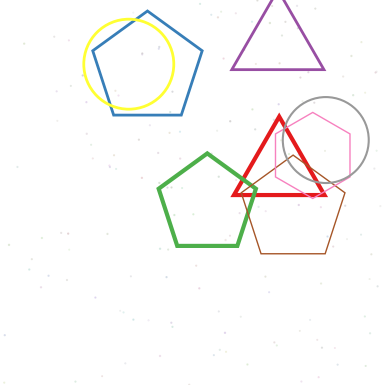[{"shape": "triangle", "thickness": 3, "radius": 0.68, "center": [0.725, 0.561]}, {"shape": "pentagon", "thickness": 2, "radius": 0.75, "center": [0.383, 0.822]}, {"shape": "pentagon", "thickness": 3, "radius": 0.66, "center": [0.538, 0.469]}, {"shape": "triangle", "thickness": 2, "radius": 0.69, "center": [0.722, 0.888]}, {"shape": "circle", "thickness": 2, "radius": 0.58, "center": [0.335, 0.833]}, {"shape": "pentagon", "thickness": 1, "radius": 0.71, "center": [0.761, 0.455]}, {"shape": "hexagon", "thickness": 1, "radius": 0.56, "center": [0.812, 0.596]}, {"shape": "circle", "thickness": 1.5, "radius": 0.56, "center": [0.846, 0.636]}]